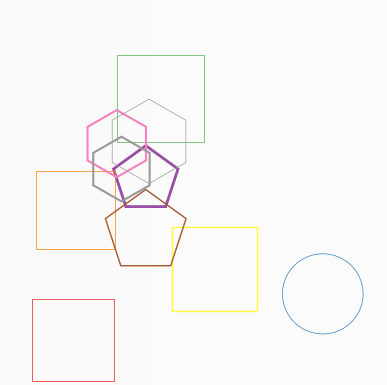[{"shape": "square", "thickness": 0.5, "radius": 0.53, "center": [0.189, 0.117]}, {"shape": "circle", "thickness": 0.5, "radius": 0.52, "center": [0.833, 0.237]}, {"shape": "square", "thickness": 0.5, "radius": 0.56, "center": [0.415, 0.745]}, {"shape": "pentagon", "thickness": 2, "radius": 0.44, "center": [0.376, 0.534]}, {"shape": "square", "thickness": 0.5, "radius": 0.51, "center": [0.195, 0.456]}, {"shape": "square", "thickness": 1, "radius": 0.54, "center": [0.553, 0.302]}, {"shape": "pentagon", "thickness": 1, "radius": 0.55, "center": [0.376, 0.398]}, {"shape": "hexagon", "thickness": 1.5, "radius": 0.44, "center": [0.301, 0.627]}, {"shape": "hexagon", "thickness": 1.5, "radius": 0.42, "center": [0.313, 0.561]}, {"shape": "hexagon", "thickness": 0.5, "radius": 0.55, "center": [0.385, 0.633]}]